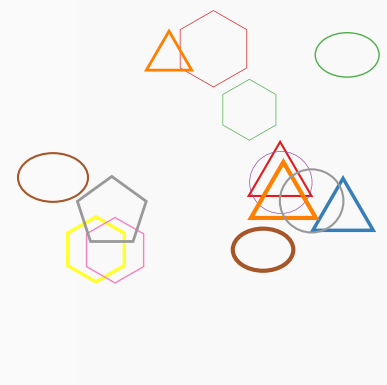[{"shape": "triangle", "thickness": 1.5, "radius": 0.47, "center": [0.723, 0.538]}, {"shape": "hexagon", "thickness": 0.5, "radius": 0.5, "center": [0.551, 0.873]}, {"shape": "triangle", "thickness": 2.5, "radius": 0.45, "center": [0.885, 0.447]}, {"shape": "oval", "thickness": 1, "radius": 0.41, "center": [0.896, 0.857]}, {"shape": "hexagon", "thickness": 0.5, "radius": 0.4, "center": [0.644, 0.715]}, {"shape": "circle", "thickness": 0.5, "radius": 0.4, "center": [0.725, 0.526]}, {"shape": "triangle", "thickness": 3, "radius": 0.48, "center": [0.731, 0.482]}, {"shape": "triangle", "thickness": 2, "radius": 0.34, "center": [0.436, 0.852]}, {"shape": "hexagon", "thickness": 2.5, "radius": 0.42, "center": [0.248, 0.352]}, {"shape": "oval", "thickness": 3, "radius": 0.39, "center": [0.679, 0.351]}, {"shape": "oval", "thickness": 1.5, "radius": 0.45, "center": [0.137, 0.539]}, {"shape": "hexagon", "thickness": 1, "radius": 0.43, "center": [0.297, 0.35]}, {"shape": "pentagon", "thickness": 2, "radius": 0.47, "center": [0.289, 0.448]}, {"shape": "circle", "thickness": 1.5, "radius": 0.41, "center": [0.804, 0.478]}]